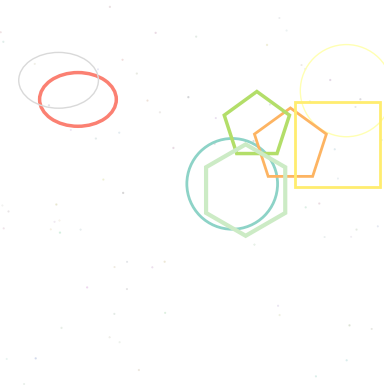[{"shape": "circle", "thickness": 2, "radius": 0.59, "center": [0.603, 0.522]}, {"shape": "circle", "thickness": 1, "radius": 0.6, "center": [0.9, 0.765]}, {"shape": "oval", "thickness": 2.5, "radius": 0.5, "center": [0.202, 0.742]}, {"shape": "pentagon", "thickness": 2, "radius": 0.49, "center": [0.754, 0.621]}, {"shape": "pentagon", "thickness": 2.5, "radius": 0.45, "center": [0.667, 0.673]}, {"shape": "oval", "thickness": 1, "radius": 0.52, "center": [0.152, 0.791]}, {"shape": "hexagon", "thickness": 3, "radius": 0.59, "center": [0.638, 0.506]}, {"shape": "square", "thickness": 2, "radius": 0.55, "center": [0.877, 0.625]}]